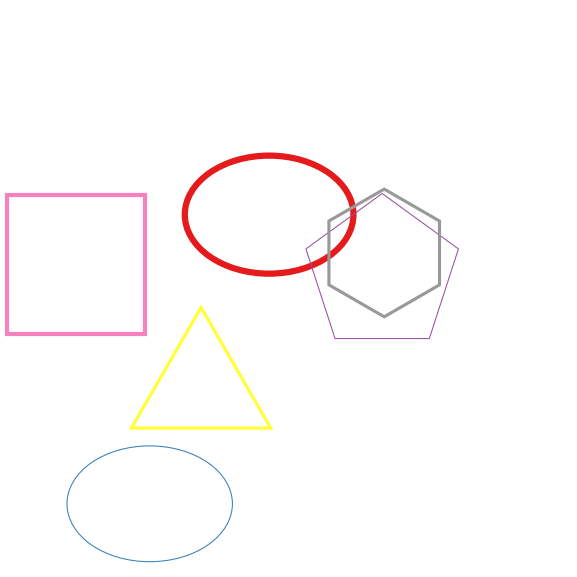[{"shape": "oval", "thickness": 3, "radius": 0.73, "center": [0.466, 0.627]}, {"shape": "oval", "thickness": 0.5, "radius": 0.72, "center": [0.259, 0.127]}, {"shape": "pentagon", "thickness": 0.5, "radius": 0.69, "center": [0.662, 0.525]}, {"shape": "triangle", "thickness": 1.5, "radius": 0.7, "center": [0.348, 0.327]}, {"shape": "square", "thickness": 2, "radius": 0.6, "center": [0.132, 0.542]}, {"shape": "hexagon", "thickness": 1.5, "radius": 0.55, "center": [0.665, 0.561]}]